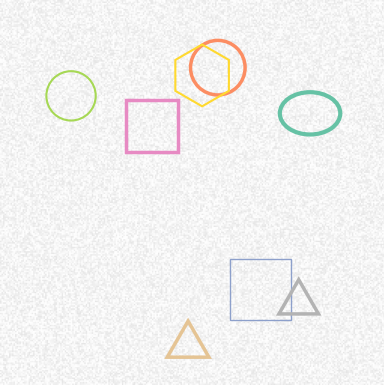[{"shape": "oval", "thickness": 3, "radius": 0.39, "center": [0.805, 0.706]}, {"shape": "circle", "thickness": 2.5, "radius": 0.35, "center": [0.566, 0.824]}, {"shape": "square", "thickness": 1, "radius": 0.4, "center": [0.677, 0.248]}, {"shape": "square", "thickness": 2.5, "radius": 0.33, "center": [0.394, 0.672]}, {"shape": "circle", "thickness": 1.5, "radius": 0.32, "center": [0.185, 0.751]}, {"shape": "hexagon", "thickness": 1.5, "radius": 0.4, "center": [0.525, 0.804]}, {"shape": "triangle", "thickness": 2.5, "radius": 0.31, "center": [0.489, 0.104]}, {"shape": "triangle", "thickness": 2.5, "radius": 0.3, "center": [0.776, 0.214]}]